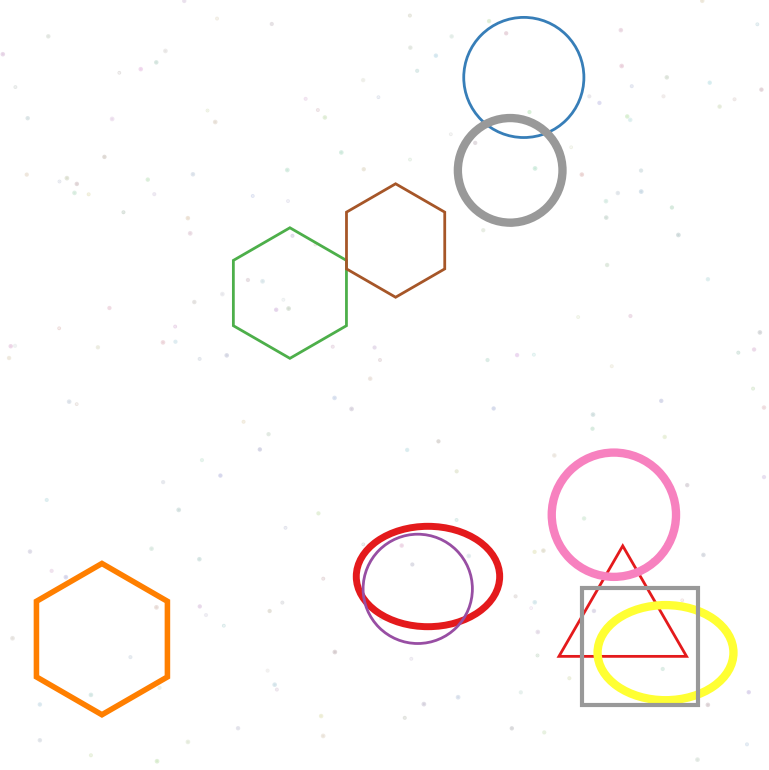[{"shape": "triangle", "thickness": 1, "radius": 0.48, "center": [0.809, 0.195]}, {"shape": "oval", "thickness": 2.5, "radius": 0.47, "center": [0.556, 0.251]}, {"shape": "circle", "thickness": 1, "radius": 0.39, "center": [0.68, 0.899]}, {"shape": "hexagon", "thickness": 1, "radius": 0.42, "center": [0.376, 0.619]}, {"shape": "circle", "thickness": 1, "radius": 0.35, "center": [0.543, 0.235]}, {"shape": "hexagon", "thickness": 2, "radius": 0.49, "center": [0.132, 0.17]}, {"shape": "oval", "thickness": 3, "radius": 0.44, "center": [0.864, 0.152]}, {"shape": "hexagon", "thickness": 1, "radius": 0.37, "center": [0.514, 0.688]}, {"shape": "circle", "thickness": 3, "radius": 0.4, "center": [0.797, 0.332]}, {"shape": "square", "thickness": 1.5, "radius": 0.38, "center": [0.831, 0.161]}, {"shape": "circle", "thickness": 3, "radius": 0.34, "center": [0.663, 0.779]}]